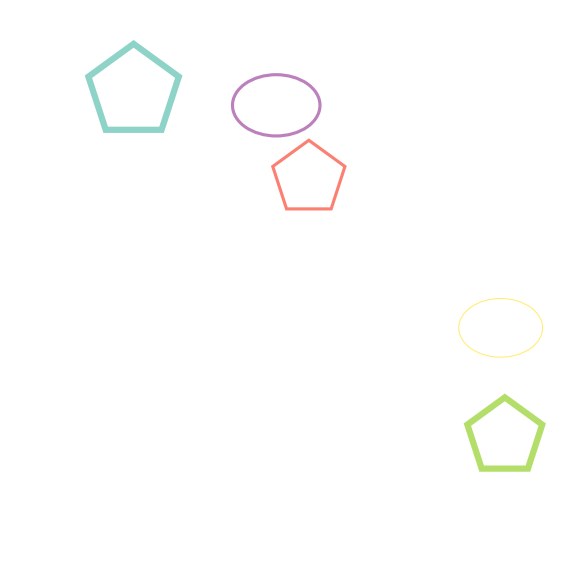[{"shape": "pentagon", "thickness": 3, "radius": 0.41, "center": [0.231, 0.841]}, {"shape": "pentagon", "thickness": 1.5, "radius": 0.33, "center": [0.535, 0.691]}, {"shape": "pentagon", "thickness": 3, "radius": 0.34, "center": [0.874, 0.243]}, {"shape": "oval", "thickness": 1.5, "radius": 0.38, "center": [0.478, 0.817]}, {"shape": "oval", "thickness": 0.5, "radius": 0.36, "center": [0.867, 0.431]}]